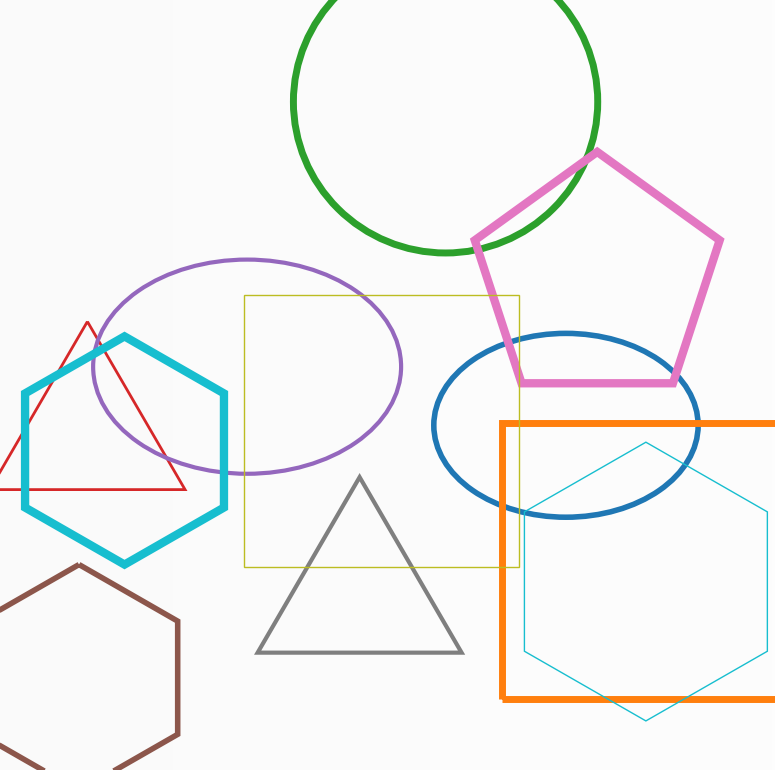[{"shape": "oval", "thickness": 2, "radius": 0.85, "center": [0.73, 0.448]}, {"shape": "square", "thickness": 2.5, "radius": 0.9, "center": [0.827, 0.272]}, {"shape": "circle", "thickness": 2.5, "radius": 0.98, "center": [0.575, 0.868]}, {"shape": "triangle", "thickness": 1, "radius": 0.73, "center": [0.113, 0.437]}, {"shape": "oval", "thickness": 1.5, "radius": 0.99, "center": [0.319, 0.524]}, {"shape": "hexagon", "thickness": 2, "radius": 0.73, "center": [0.102, 0.12]}, {"shape": "pentagon", "thickness": 3, "radius": 0.83, "center": [0.771, 0.637]}, {"shape": "triangle", "thickness": 1.5, "radius": 0.76, "center": [0.464, 0.228]}, {"shape": "square", "thickness": 0.5, "radius": 0.89, "center": [0.492, 0.44]}, {"shape": "hexagon", "thickness": 3, "radius": 0.74, "center": [0.161, 0.415]}, {"shape": "hexagon", "thickness": 0.5, "radius": 0.9, "center": [0.833, 0.245]}]